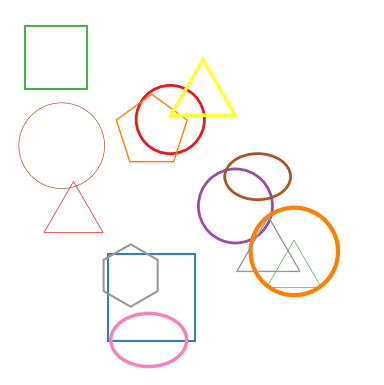[{"shape": "circle", "thickness": 2, "radius": 0.44, "center": [0.442, 0.69]}, {"shape": "triangle", "thickness": 0.5, "radius": 0.44, "center": [0.191, 0.44]}, {"shape": "square", "thickness": 1.5, "radius": 0.57, "center": [0.393, 0.227]}, {"shape": "triangle", "thickness": 0.5, "radius": 0.41, "center": [0.764, 0.294]}, {"shape": "square", "thickness": 1.5, "radius": 0.41, "center": [0.146, 0.851]}, {"shape": "circle", "thickness": 2, "radius": 0.48, "center": [0.611, 0.465]}, {"shape": "circle", "thickness": 3, "radius": 0.57, "center": [0.764, 0.347]}, {"shape": "pentagon", "thickness": 1, "radius": 0.48, "center": [0.394, 0.658]}, {"shape": "triangle", "thickness": 2.5, "radius": 0.48, "center": [0.527, 0.749]}, {"shape": "oval", "thickness": 2, "radius": 0.43, "center": [0.669, 0.541]}, {"shape": "circle", "thickness": 0.5, "radius": 0.56, "center": [0.16, 0.622]}, {"shape": "oval", "thickness": 2.5, "radius": 0.49, "center": [0.386, 0.117]}, {"shape": "triangle", "thickness": 1, "radius": 0.47, "center": [0.697, 0.342]}, {"shape": "hexagon", "thickness": 1.5, "radius": 0.41, "center": [0.339, 0.284]}]